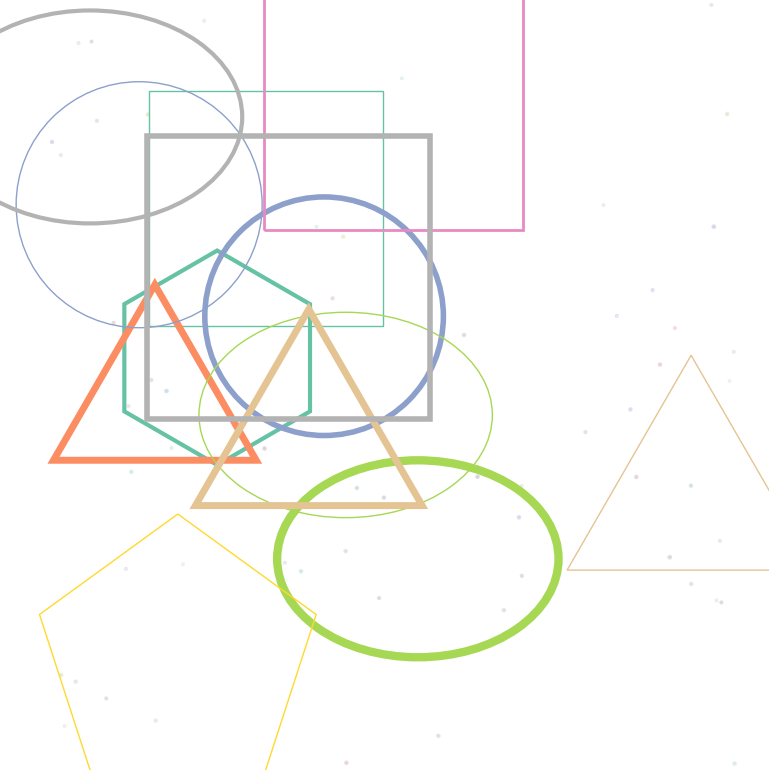[{"shape": "hexagon", "thickness": 1.5, "radius": 0.7, "center": [0.282, 0.535]}, {"shape": "square", "thickness": 0.5, "radius": 0.76, "center": [0.345, 0.729]}, {"shape": "triangle", "thickness": 2.5, "radius": 0.76, "center": [0.201, 0.478]}, {"shape": "circle", "thickness": 0.5, "radius": 0.8, "center": [0.181, 0.734]}, {"shape": "circle", "thickness": 2, "radius": 0.77, "center": [0.421, 0.589]}, {"shape": "square", "thickness": 1, "radius": 0.84, "center": [0.512, 0.87]}, {"shape": "oval", "thickness": 0.5, "radius": 0.95, "center": [0.449, 0.461]}, {"shape": "oval", "thickness": 3, "radius": 0.91, "center": [0.543, 0.274]}, {"shape": "pentagon", "thickness": 0.5, "radius": 0.94, "center": [0.231, 0.144]}, {"shape": "triangle", "thickness": 2.5, "radius": 0.85, "center": [0.401, 0.428]}, {"shape": "triangle", "thickness": 0.5, "radius": 0.93, "center": [0.898, 0.353]}, {"shape": "oval", "thickness": 1.5, "radius": 0.99, "center": [0.117, 0.848]}, {"shape": "square", "thickness": 2, "radius": 0.92, "center": [0.375, 0.64]}]